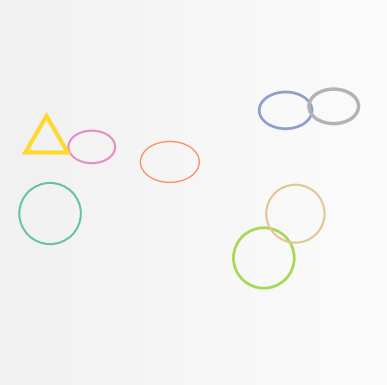[{"shape": "circle", "thickness": 1.5, "radius": 0.4, "center": [0.129, 0.445]}, {"shape": "oval", "thickness": 1, "radius": 0.38, "center": [0.438, 0.579]}, {"shape": "oval", "thickness": 2, "radius": 0.34, "center": [0.737, 0.713]}, {"shape": "oval", "thickness": 1.5, "radius": 0.3, "center": [0.237, 0.618]}, {"shape": "circle", "thickness": 2, "radius": 0.39, "center": [0.681, 0.33]}, {"shape": "triangle", "thickness": 3, "radius": 0.32, "center": [0.12, 0.636]}, {"shape": "circle", "thickness": 1.5, "radius": 0.38, "center": [0.762, 0.445]}, {"shape": "oval", "thickness": 2.5, "radius": 0.32, "center": [0.861, 0.724]}]